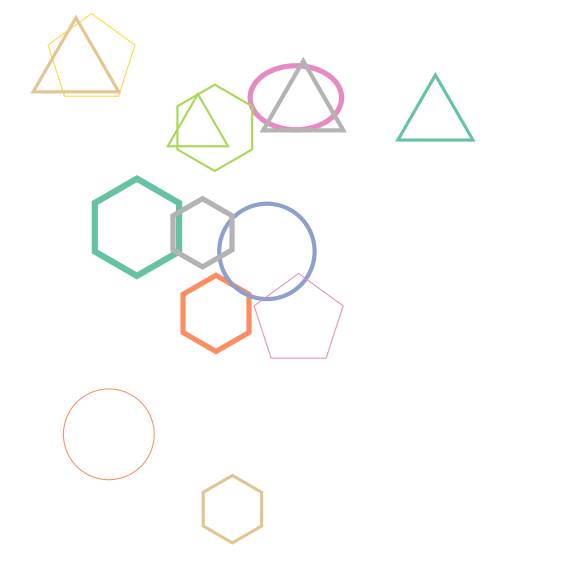[{"shape": "hexagon", "thickness": 3, "radius": 0.42, "center": [0.237, 0.606]}, {"shape": "triangle", "thickness": 1.5, "radius": 0.38, "center": [0.754, 0.794]}, {"shape": "circle", "thickness": 0.5, "radius": 0.39, "center": [0.188, 0.247]}, {"shape": "hexagon", "thickness": 2.5, "radius": 0.33, "center": [0.374, 0.456]}, {"shape": "circle", "thickness": 2, "radius": 0.41, "center": [0.462, 0.564]}, {"shape": "pentagon", "thickness": 0.5, "radius": 0.41, "center": [0.517, 0.444]}, {"shape": "oval", "thickness": 2.5, "radius": 0.4, "center": [0.512, 0.83]}, {"shape": "triangle", "thickness": 1, "radius": 0.3, "center": [0.343, 0.776]}, {"shape": "hexagon", "thickness": 1, "radius": 0.37, "center": [0.372, 0.778]}, {"shape": "pentagon", "thickness": 0.5, "radius": 0.4, "center": [0.158, 0.897]}, {"shape": "triangle", "thickness": 1.5, "radius": 0.43, "center": [0.132, 0.883]}, {"shape": "hexagon", "thickness": 1.5, "radius": 0.29, "center": [0.402, 0.117]}, {"shape": "triangle", "thickness": 2, "radius": 0.4, "center": [0.525, 0.813]}, {"shape": "hexagon", "thickness": 2.5, "radius": 0.3, "center": [0.351, 0.596]}]